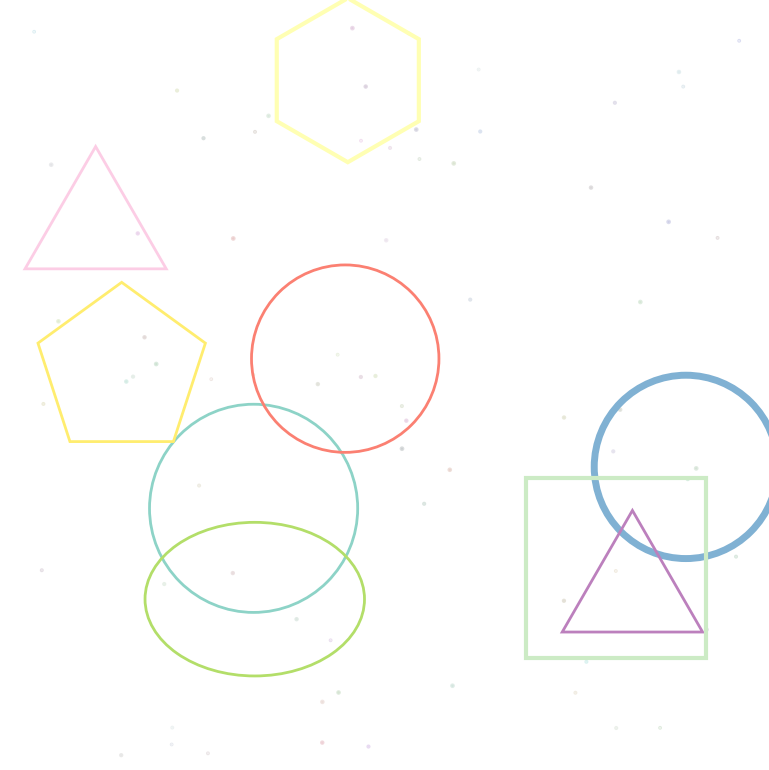[{"shape": "circle", "thickness": 1, "radius": 0.68, "center": [0.329, 0.34]}, {"shape": "hexagon", "thickness": 1.5, "radius": 0.53, "center": [0.452, 0.896]}, {"shape": "circle", "thickness": 1, "radius": 0.61, "center": [0.448, 0.534]}, {"shape": "circle", "thickness": 2.5, "radius": 0.6, "center": [0.891, 0.394]}, {"shape": "oval", "thickness": 1, "radius": 0.71, "center": [0.331, 0.222]}, {"shape": "triangle", "thickness": 1, "radius": 0.53, "center": [0.124, 0.704]}, {"shape": "triangle", "thickness": 1, "radius": 0.53, "center": [0.821, 0.232]}, {"shape": "square", "thickness": 1.5, "radius": 0.59, "center": [0.8, 0.263]}, {"shape": "pentagon", "thickness": 1, "radius": 0.57, "center": [0.158, 0.519]}]